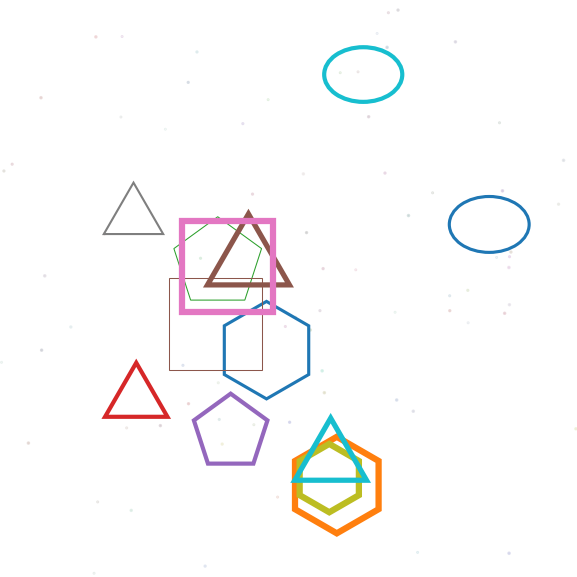[{"shape": "hexagon", "thickness": 1.5, "radius": 0.42, "center": [0.462, 0.393]}, {"shape": "oval", "thickness": 1.5, "radius": 0.35, "center": [0.847, 0.61]}, {"shape": "hexagon", "thickness": 3, "radius": 0.42, "center": [0.583, 0.159]}, {"shape": "pentagon", "thickness": 0.5, "radius": 0.4, "center": [0.377, 0.544]}, {"shape": "triangle", "thickness": 2, "radius": 0.31, "center": [0.236, 0.309]}, {"shape": "pentagon", "thickness": 2, "radius": 0.33, "center": [0.399, 0.25]}, {"shape": "triangle", "thickness": 2.5, "radius": 0.41, "center": [0.43, 0.547]}, {"shape": "square", "thickness": 0.5, "radius": 0.4, "center": [0.373, 0.437]}, {"shape": "square", "thickness": 3, "radius": 0.4, "center": [0.394, 0.538]}, {"shape": "triangle", "thickness": 1, "radius": 0.3, "center": [0.231, 0.624]}, {"shape": "hexagon", "thickness": 3, "radius": 0.3, "center": [0.57, 0.171]}, {"shape": "oval", "thickness": 2, "radius": 0.34, "center": [0.629, 0.87]}, {"shape": "triangle", "thickness": 2.5, "radius": 0.36, "center": [0.573, 0.203]}]